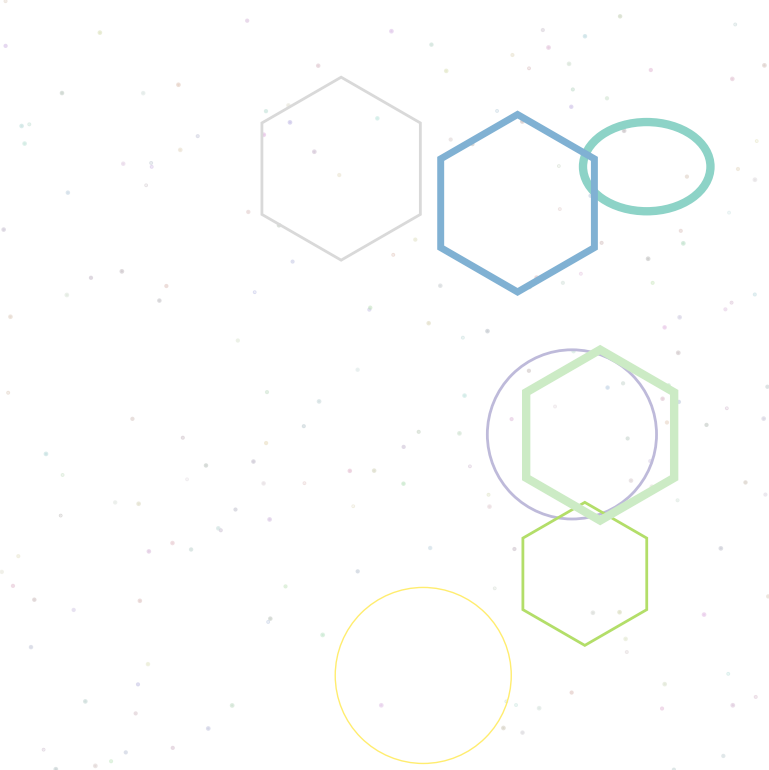[{"shape": "oval", "thickness": 3, "radius": 0.41, "center": [0.84, 0.784]}, {"shape": "circle", "thickness": 1, "radius": 0.55, "center": [0.743, 0.436]}, {"shape": "hexagon", "thickness": 2.5, "radius": 0.58, "center": [0.672, 0.736]}, {"shape": "hexagon", "thickness": 1, "radius": 0.46, "center": [0.759, 0.255]}, {"shape": "hexagon", "thickness": 1, "radius": 0.59, "center": [0.443, 0.781]}, {"shape": "hexagon", "thickness": 3, "radius": 0.55, "center": [0.779, 0.435]}, {"shape": "circle", "thickness": 0.5, "radius": 0.57, "center": [0.55, 0.123]}]